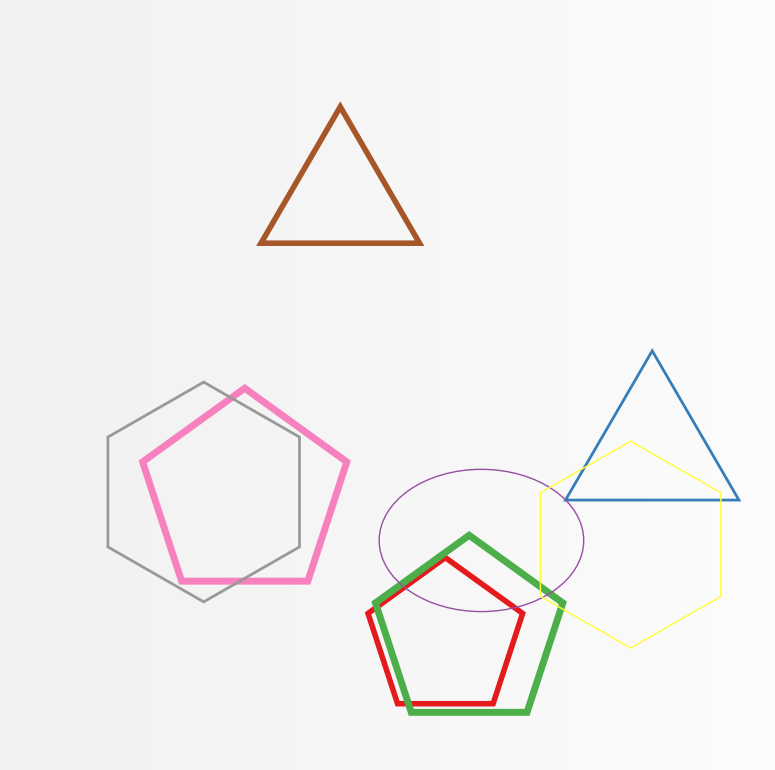[{"shape": "pentagon", "thickness": 2, "radius": 0.52, "center": [0.575, 0.171]}, {"shape": "triangle", "thickness": 1, "radius": 0.65, "center": [0.842, 0.415]}, {"shape": "pentagon", "thickness": 2.5, "radius": 0.64, "center": [0.605, 0.178]}, {"shape": "oval", "thickness": 0.5, "radius": 0.66, "center": [0.621, 0.298]}, {"shape": "hexagon", "thickness": 0.5, "radius": 0.67, "center": [0.814, 0.293]}, {"shape": "triangle", "thickness": 2, "radius": 0.59, "center": [0.439, 0.743]}, {"shape": "pentagon", "thickness": 2.5, "radius": 0.69, "center": [0.316, 0.357]}, {"shape": "hexagon", "thickness": 1, "radius": 0.71, "center": [0.263, 0.361]}]